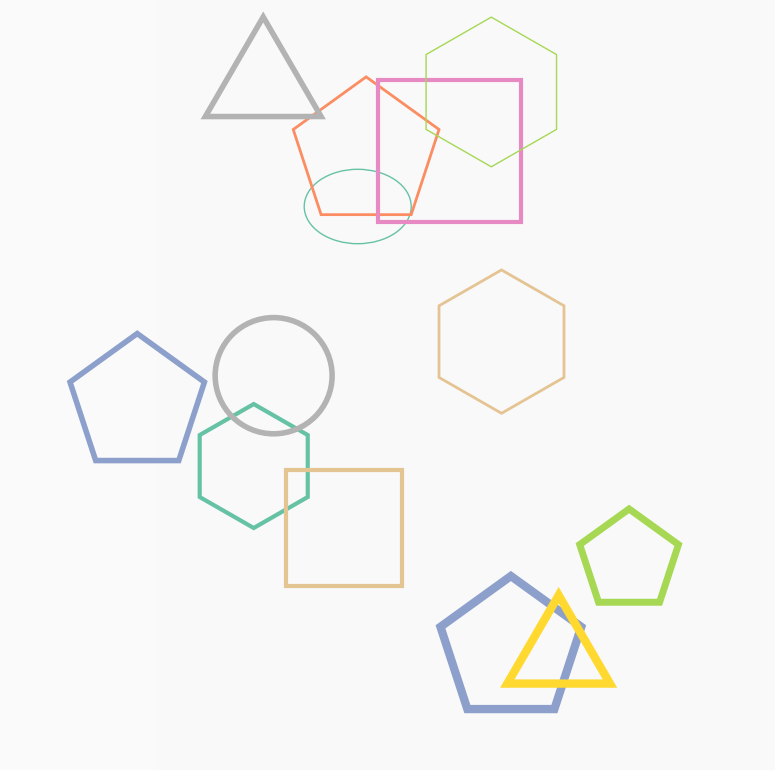[{"shape": "hexagon", "thickness": 1.5, "radius": 0.4, "center": [0.327, 0.395]}, {"shape": "oval", "thickness": 0.5, "radius": 0.35, "center": [0.462, 0.732]}, {"shape": "pentagon", "thickness": 1, "radius": 0.49, "center": [0.472, 0.801]}, {"shape": "pentagon", "thickness": 2, "radius": 0.46, "center": [0.177, 0.476]}, {"shape": "pentagon", "thickness": 3, "radius": 0.48, "center": [0.659, 0.156]}, {"shape": "square", "thickness": 1.5, "radius": 0.46, "center": [0.58, 0.804]}, {"shape": "hexagon", "thickness": 0.5, "radius": 0.49, "center": [0.634, 0.881]}, {"shape": "pentagon", "thickness": 2.5, "radius": 0.33, "center": [0.812, 0.272]}, {"shape": "triangle", "thickness": 3, "radius": 0.38, "center": [0.721, 0.15]}, {"shape": "square", "thickness": 1.5, "radius": 0.37, "center": [0.443, 0.314]}, {"shape": "hexagon", "thickness": 1, "radius": 0.47, "center": [0.647, 0.556]}, {"shape": "circle", "thickness": 2, "radius": 0.38, "center": [0.353, 0.512]}, {"shape": "triangle", "thickness": 2, "radius": 0.43, "center": [0.34, 0.892]}]